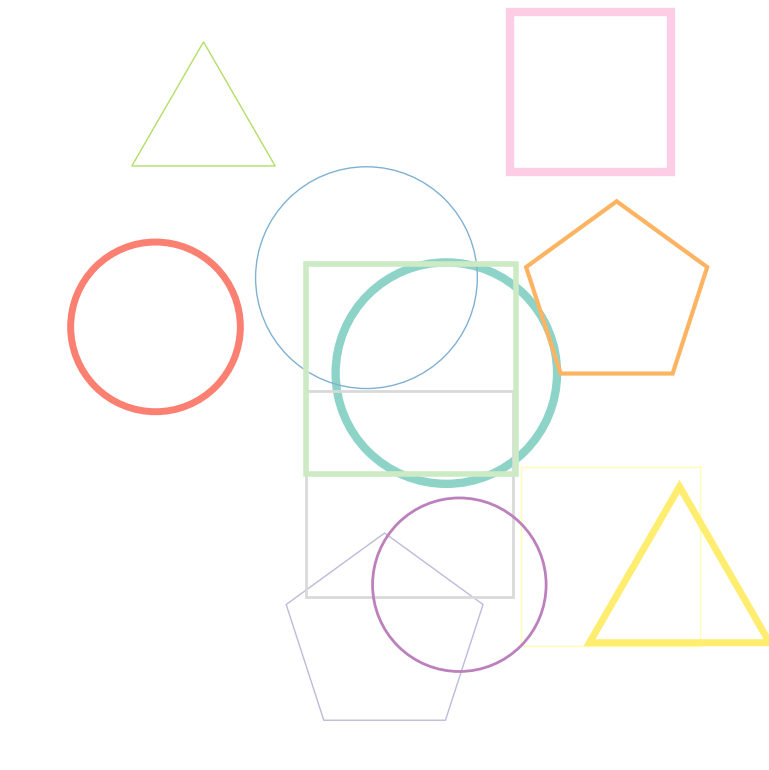[{"shape": "circle", "thickness": 3, "radius": 0.72, "center": [0.58, 0.515]}, {"shape": "square", "thickness": 0.5, "radius": 0.58, "center": [0.793, 0.278]}, {"shape": "pentagon", "thickness": 0.5, "radius": 0.67, "center": [0.5, 0.173]}, {"shape": "circle", "thickness": 2.5, "radius": 0.55, "center": [0.202, 0.575]}, {"shape": "circle", "thickness": 0.5, "radius": 0.72, "center": [0.476, 0.639]}, {"shape": "pentagon", "thickness": 1.5, "radius": 0.62, "center": [0.801, 0.615]}, {"shape": "triangle", "thickness": 0.5, "radius": 0.54, "center": [0.264, 0.838]}, {"shape": "square", "thickness": 3, "radius": 0.52, "center": [0.767, 0.88]}, {"shape": "square", "thickness": 1, "radius": 0.67, "center": [0.532, 0.358]}, {"shape": "circle", "thickness": 1, "radius": 0.56, "center": [0.597, 0.241]}, {"shape": "square", "thickness": 2, "radius": 0.68, "center": [0.533, 0.521]}, {"shape": "triangle", "thickness": 2.5, "radius": 0.68, "center": [0.883, 0.233]}]